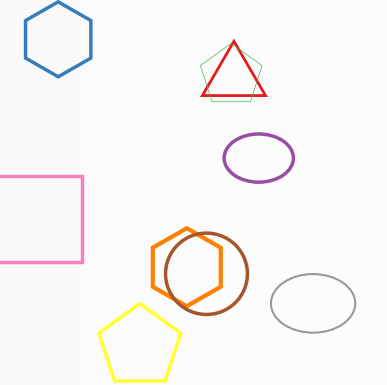[{"shape": "triangle", "thickness": 2, "radius": 0.47, "center": [0.604, 0.799]}, {"shape": "hexagon", "thickness": 2.5, "radius": 0.49, "center": [0.15, 0.898]}, {"shape": "pentagon", "thickness": 0.5, "radius": 0.42, "center": [0.597, 0.804]}, {"shape": "oval", "thickness": 2.5, "radius": 0.45, "center": [0.668, 0.589]}, {"shape": "hexagon", "thickness": 3, "radius": 0.51, "center": [0.482, 0.306]}, {"shape": "pentagon", "thickness": 2.5, "radius": 0.56, "center": [0.361, 0.1]}, {"shape": "circle", "thickness": 2.5, "radius": 0.53, "center": [0.533, 0.289]}, {"shape": "square", "thickness": 2.5, "radius": 0.55, "center": [0.1, 0.431]}, {"shape": "oval", "thickness": 1.5, "radius": 0.54, "center": [0.808, 0.212]}]